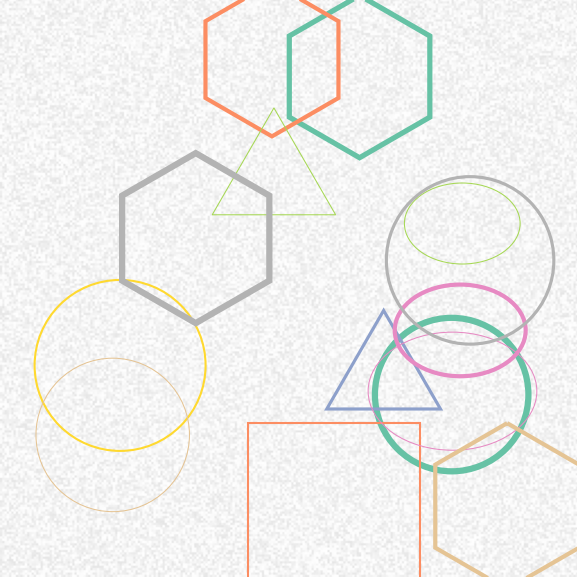[{"shape": "hexagon", "thickness": 2.5, "radius": 0.7, "center": [0.623, 0.867]}, {"shape": "circle", "thickness": 3, "radius": 0.66, "center": [0.782, 0.316]}, {"shape": "hexagon", "thickness": 2, "radius": 0.66, "center": [0.471, 0.896]}, {"shape": "square", "thickness": 1, "radius": 0.74, "center": [0.578, 0.119]}, {"shape": "triangle", "thickness": 1.5, "radius": 0.57, "center": [0.664, 0.348]}, {"shape": "oval", "thickness": 2, "radius": 0.57, "center": [0.797, 0.427]}, {"shape": "oval", "thickness": 0.5, "radius": 0.73, "center": [0.784, 0.322]}, {"shape": "oval", "thickness": 0.5, "radius": 0.5, "center": [0.8, 0.612]}, {"shape": "triangle", "thickness": 0.5, "radius": 0.62, "center": [0.474, 0.689]}, {"shape": "circle", "thickness": 1, "radius": 0.74, "center": [0.208, 0.366]}, {"shape": "circle", "thickness": 0.5, "radius": 0.66, "center": [0.195, 0.246]}, {"shape": "hexagon", "thickness": 2, "radius": 0.72, "center": [0.878, 0.123]}, {"shape": "circle", "thickness": 1.5, "radius": 0.73, "center": [0.814, 0.548]}, {"shape": "hexagon", "thickness": 3, "radius": 0.74, "center": [0.339, 0.587]}]